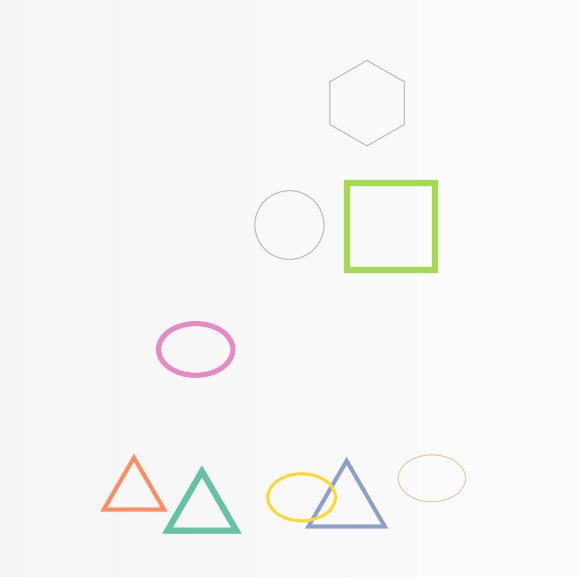[{"shape": "triangle", "thickness": 3, "radius": 0.34, "center": [0.347, 0.115]}, {"shape": "triangle", "thickness": 2, "radius": 0.3, "center": [0.23, 0.147]}, {"shape": "triangle", "thickness": 2, "radius": 0.38, "center": [0.596, 0.125]}, {"shape": "oval", "thickness": 2.5, "radius": 0.32, "center": [0.337, 0.394]}, {"shape": "square", "thickness": 3, "radius": 0.38, "center": [0.673, 0.607]}, {"shape": "oval", "thickness": 1.5, "radius": 0.29, "center": [0.519, 0.138]}, {"shape": "oval", "thickness": 0.5, "radius": 0.29, "center": [0.743, 0.171]}, {"shape": "circle", "thickness": 0.5, "radius": 0.3, "center": [0.498, 0.609]}, {"shape": "hexagon", "thickness": 0.5, "radius": 0.37, "center": [0.632, 0.821]}]